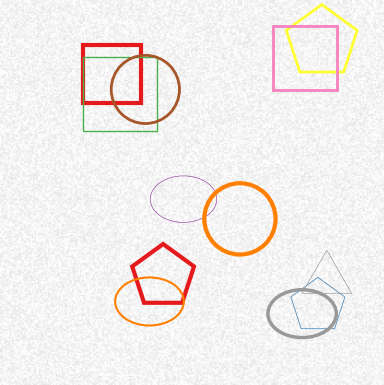[{"shape": "square", "thickness": 3, "radius": 0.38, "center": [0.291, 0.808]}, {"shape": "pentagon", "thickness": 3, "radius": 0.42, "center": [0.424, 0.282]}, {"shape": "pentagon", "thickness": 0.5, "radius": 0.37, "center": [0.826, 0.206]}, {"shape": "square", "thickness": 1, "radius": 0.48, "center": [0.312, 0.755]}, {"shape": "oval", "thickness": 0.5, "radius": 0.43, "center": [0.477, 0.483]}, {"shape": "oval", "thickness": 1.5, "radius": 0.45, "center": [0.388, 0.217]}, {"shape": "circle", "thickness": 3, "radius": 0.46, "center": [0.623, 0.431]}, {"shape": "pentagon", "thickness": 2, "radius": 0.48, "center": [0.836, 0.891]}, {"shape": "circle", "thickness": 2, "radius": 0.44, "center": [0.378, 0.768]}, {"shape": "square", "thickness": 2, "radius": 0.42, "center": [0.792, 0.85]}, {"shape": "triangle", "thickness": 0.5, "radius": 0.37, "center": [0.849, 0.275]}, {"shape": "oval", "thickness": 2.5, "radius": 0.44, "center": [0.785, 0.185]}]